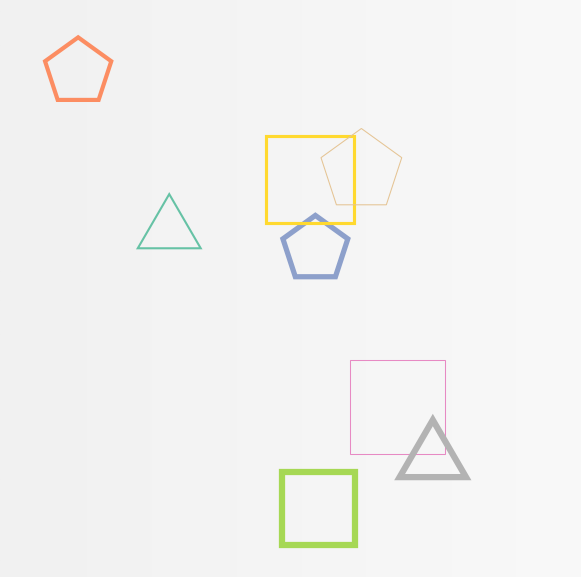[{"shape": "triangle", "thickness": 1, "radius": 0.31, "center": [0.291, 0.6]}, {"shape": "pentagon", "thickness": 2, "radius": 0.3, "center": [0.134, 0.875]}, {"shape": "pentagon", "thickness": 2.5, "radius": 0.29, "center": [0.543, 0.567]}, {"shape": "square", "thickness": 0.5, "radius": 0.41, "center": [0.684, 0.295]}, {"shape": "square", "thickness": 3, "radius": 0.32, "center": [0.548, 0.118]}, {"shape": "square", "thickness": 1.5, "radius": 0.38, "center": [0.534, 0.688]}, {"shape": "pentagon", "thickness": 0.5, "radius": 0.37, "center": [0.622, 0.704]}, {"shape": "triangle", "thickness": 3, "radius": 0.33, "center": [0.745, 0.206]}]